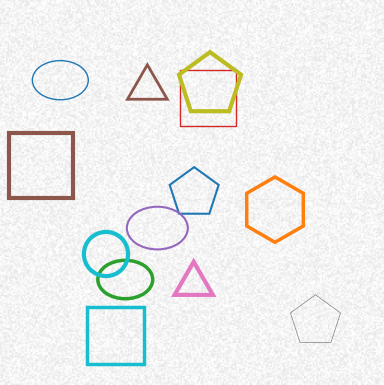[{"shape": "oval", "thickness": 1, "radius": 0.36, "center": [0.157, 0.792]}, {"shape": "pentagon", "thickness": 1.5, "radius": 0.33, "center": [0.504, 0.499]}, {"shape": "hexagon", "thickness": 2.5, "radius": 0.42, "center": [0.714, 0.455]}, {"shape": "oval", "thickness": 2.5, "radius": 0.36, "center": [0.325, 0.274]}, {"shape": "square", "thickness": 1, "radius": 0.36, "center": [0.54, 0.745]}, {"shape": "oval", "thickness": 1.5, "radius": 0.4, "center": [0.409, 0.408]}, {"shape": "triangle", "thickness": 2, "radius": 0.3, "center": [0.383, 0.772]}, {"shape": "square", "thickness": 3, "radius": 0.42, "center": [0.107, 0.569]}, {"shape": "triangle", "thickness": 3, "radius": 0.29, "center": [0.503, 0.263]}, {"shape": "pentagon", "thickness": 0.5, "radius": 0.34, "center": [0.819, 0.166]}, {"shape": "pentagon", "thickness": 3, "radius": 0.42, "center": [0.546, 0.78]}, {"shape": "square", "thickness": 2.5, "radius": 0.37, "center": [0.301, 0.128]}, {"shape": "circle", "thickness": 3, "radius": 0.29, "center": [0.275, 0.34]}]